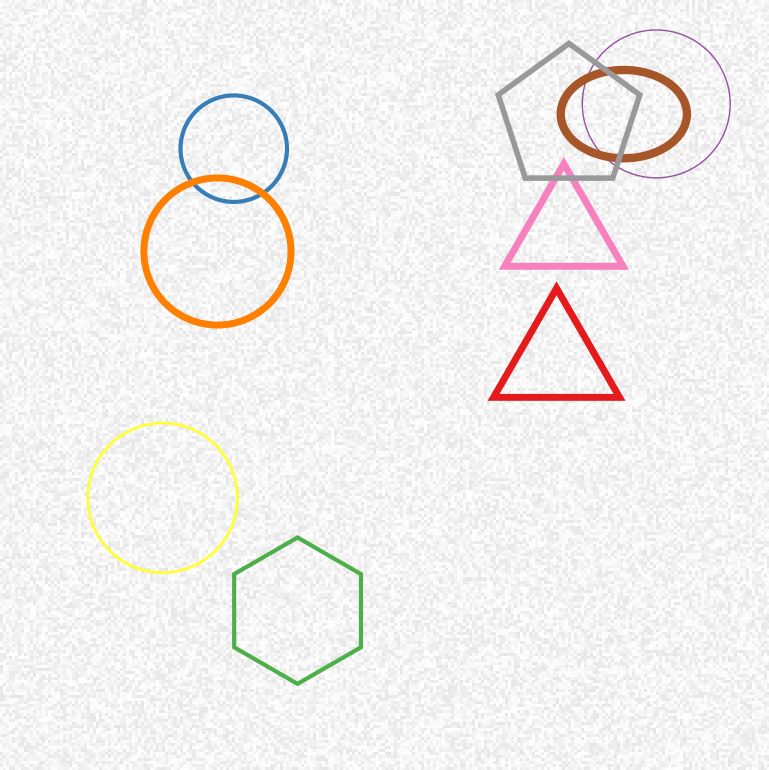[{"shape": "triangle", "thickness": 2.5, "radius": 0.47, "center": [0.723, 0.531]}, {"shape": "circle", "thickness": 1.5, "radius": 0.35, "center": [0.304, 0.807]}, {"shape": "hexagon", "thickness": 1.5, "radius": 0.48, "center": [0.386, 0.207]}, {"shape": "circle", "thickness": 0.5, "radius": 0.48, "center": [0.852, 0.865]}, {"shape": "circle", "thickness": 2.5, "radius": 0.48, "center": [0.282, 0.673]}, {"shape": "circle", "thickness": 1, "radius": 0.49, "center": [0.211, 0.353]}, {"shape": "oval", "thickness": 3, "radius": 0.41, "center": [0.81, 0.852]}, {"shape": "triangle", "thickness": 2.5, "radius": 0.44, "center": [0.732, 0.699]}, {"shape": "pentagon", "thickness": 2, "radius": 0.48, "center": [0.739, 0.847]}]